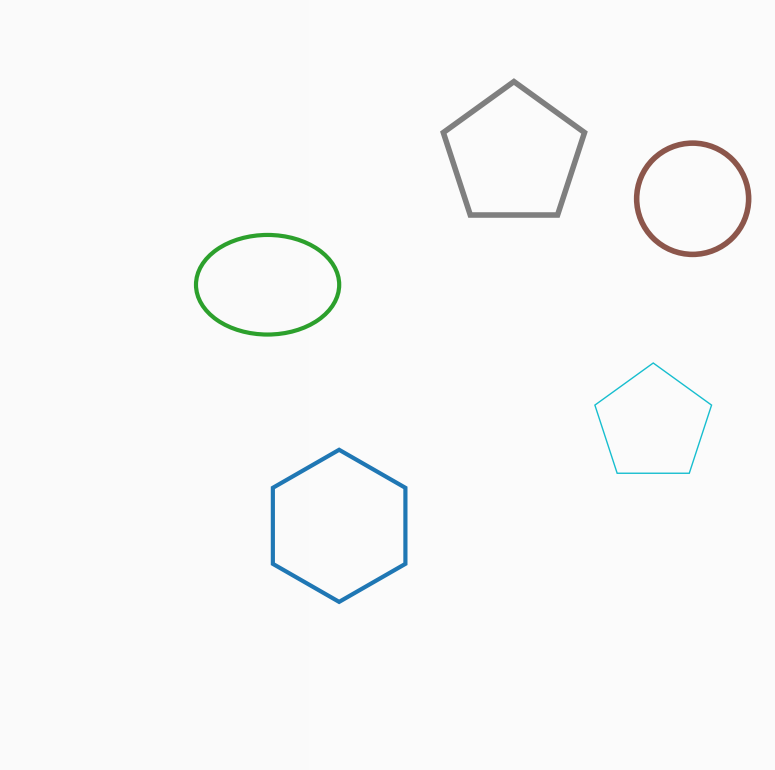[{"shape": "hexagon", "thickness": 1.5, "radius": 0.49, "center": [0.438, 0.317]}, {"shape": "oval", "thickness": 1.5, "radius": 0.46, "center": [0.345, 0.63]}, {"shape": "circle", "thickness": 2, "radius": 0.36, "center": [0.894, 0.742]}, {"shape": "pentagon", "thickness": 2, "radius": 0.48, "center": [0.663, 0.798]}, {"shape": "pentagon", "thickness": 0.5, "radius": 0.4, "center": [0.843, 0.449]}]